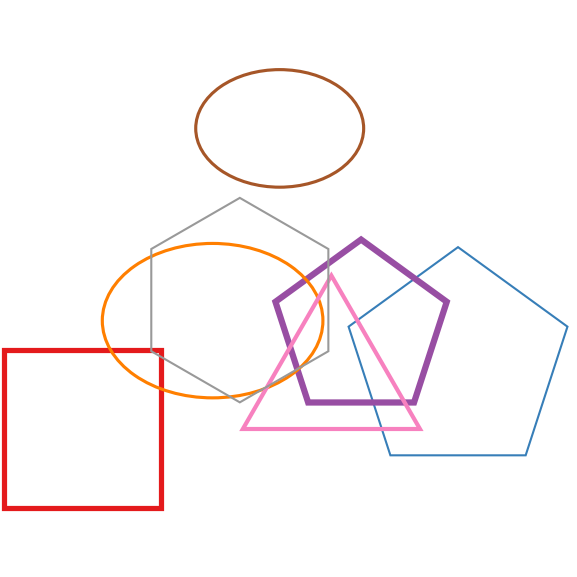[{"shape": "square", "thickness": 2.5, "radius": 0.68, "center": [0.144, 0.256]}, {"shape": "pentagon", "thickness": 1, "radius": 1.0, "center": [0.793, 0.372]}, {"shape": "pentagon", "thickness": 3, "radius": 0.78, "center": [0.625, 0.428]}, {"shape": "oval", "thickness": 1.5, "radius": 0.95, "center": [0.368, 0.444]}, {"shape": "oval", "thickness": 1.5, "radius": 0.73, "center": [0.484, 0.777]}, {"shape": "triangle", "thickness": 2, "radius": 0.89, "center": [0.574, 0.345]}, {"shape": "hexagon", "thickness": 1, "radius": 0.89, "center": [0.415, 0.479]}]